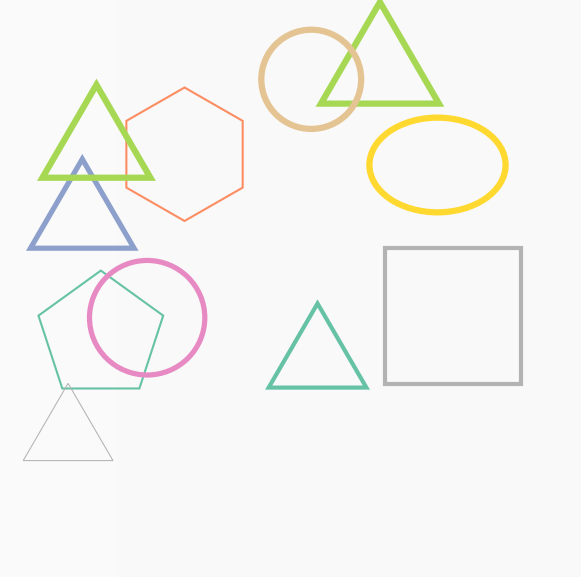[{"shape": "pentagon", "thickness": 1, "radius": 0.56, "center": [0.173, 0.418]}, {"shape": "triangle", "thickness": 2, "radius": 0.49, "center": [0.546, 0.377]}, {"shape": "hexagon", "thickness": 1, "radius": 0.58, "center": [0.317, 0.732]}, {"shape": "triangle", "thickness": 2.5, "radius": 0.51, "center": [0.142, 0.621]}, {"shape": "circle", "thickness": 2.5, "radius": 0.5, "center": [0.253, 0.449]}, {"shape": "triangle", "thickness": 3, "radius": 0.59, "center": [0.654, 0.878]}, {"shape": "triangle", "thickness": 3, "radius": 0.54, "center": [0.166, 0.745]}, {"shape": "oval", "thickness": 3, "radius": 0.59, "center": [0.753, 0.713]}, {"shape": "circle", "thickness": 3, "radius": 0.43, "center": [0.535, 0.862]}, {"shape": "square", "thickness": 2, "radius": 0.59, "center": [0.779, 0.452]}, {"shape": "triangle", "thickness": 0.5, "radius": 0.45, "center": [0.117, 0.246]}]